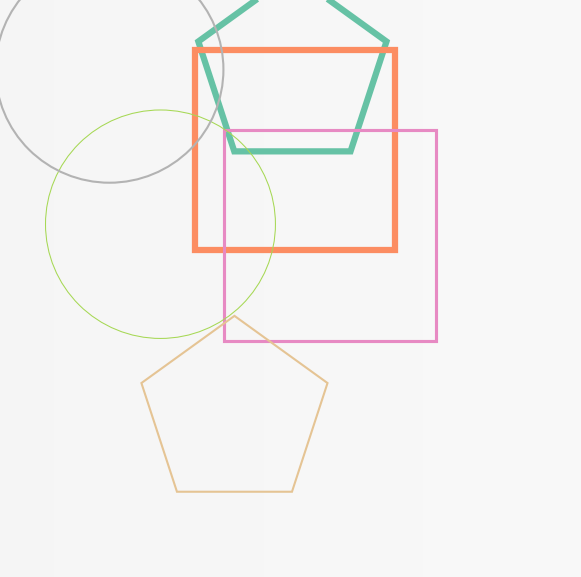[{"shape": "pentagon", "thickness": 3, "radius": 0.85, "center": [0.503, 0.875]}, {"shape": "square", "thickness": 3, "radius": 0.86, "center": [0.507, 0.74]}, {"shape": "square", "thickness": 1.5, "radius": 0.91, "center": [0.567, 0.591]}, {"shape": "circle", "thickness": 0.5, "radius": 0.99, "center": [0.276, 0.611]}, {"shape": "pentagon", "thickness": 1, "radius": 0.84, "center": [0.403, 0.284]}, {"shape": "circle", "thickness": 1, "radius": 0.98, "center": [0.188, 0.879]}]